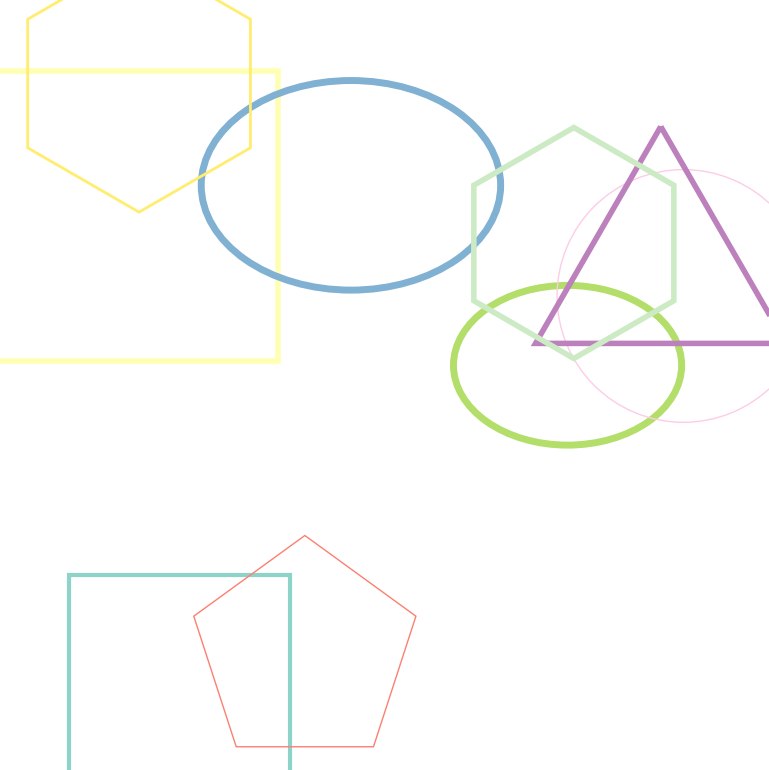[{"shape": "square", "thickness": 1.5, "radius": 0.72, "center": [0.233, 0.11]}, {"shape": "square", "thickness": 2, "radius": 0.94, "center": [0.173, 0.72]}, {"shape": "pentagon", "thickness": 0.5, "radius": 0.76, "center": [0.396, 0.153]}, {"shape": "oval", "thickness": 2.5, "radius": 0.97, "center": [0.456, 0.759]}, {"shape": "oval", "thickness": 2.5, "radius": 0.74, "center": [0.737, 0.526]}, {"shape": "circle", "thickness": 0.5, "radius": 0.82, "center": [0.888, 0.616]}, {"shape": "triangle", "thickness": 2, "radius": 0.94, "center": [0.858, 0.648]}, {"shape": "hexagon", "thickness": 2, "radius": 0.75, "center": [0.745, 0.684]}, {"shape": "hexagon", "thickness": 1, "radius": 0.84, "center": [0.181, 0.892]}]